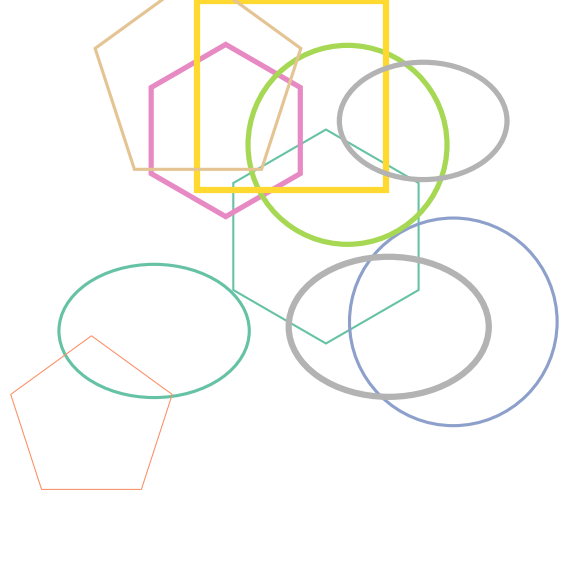[{"shape": "hexagon", "thickness": 1, "radius": 0.93, "center": [0.564, 0.59]}, {"shape": "oval", "thickness": 1.5, "radius": 0.82, "center": [0.267, 0.426]}, {"shape": "pentagon", "thickness": 0.5, "radius": 0.74, "center": [0.158, 0.271]}, {"shape": "circle", "thickness": 1.5, "radius": 0.9, "center": [0.785, 0.442]}, {"shape": "hexagon", "thickness": 2.5, "radius": 0.75, "center": [0.391, 0.773]}, {"shape": "circle", "thickness": 2.5, "radius": 0.86, "center": [0.602, 0.748]}, {"shape": "square", "thickness": 3, "radius": 0.82, "center": [0.504, 0.834]}, {"shape": "pentagon", "thickness": 1.5, "radius": 0.94, "center": [0.343, 0.857]}, {"shape": "oval", "thickness": 2.5, "radius": 0.73, "center": [0.733, 0.79]}, {"shape": "oval", "thickness": 3, "radius": 0.87, "center": [0.673, 0.433]}]